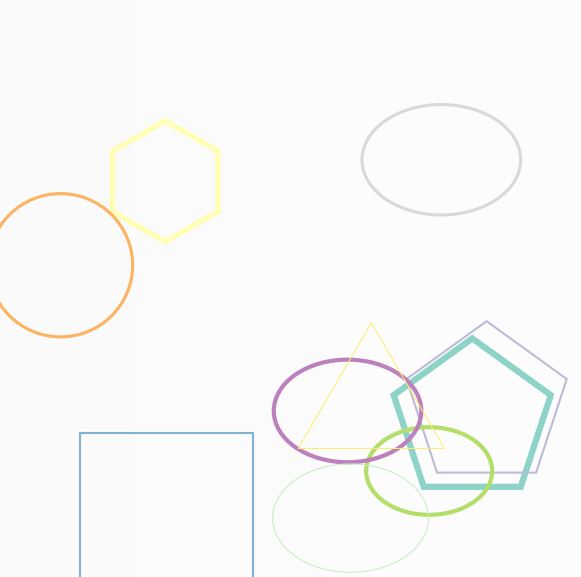[{"shape": "pentagon", "thickness": 3, "radius": 0.71, "center": [0.812, 0.271]}, {"shape": "hexagon", "thickness": 2.5, "radius": 0.52, "center": [0.284, 0.685]}, {"shape": "pentagon", "thickness": 1, "radius": 0.72, "center": [0.837, 0.298]}, {"shape": "square", "thickness": 1, "radius": 0.74, "center": [0.287, 0.101]}, {"shape": "circle", "thickness": 1.5, "radius": 0.62, "center": [0.104, 0.54]}, {"shape": "oval", "thickness": 2, "radius": 0.54, "center": [0.738, 0.184]}, {"shape": "oval", "thickness": 1.5, "radius": 0.68, "center": [0.759, 0.722]}, {"shape": "oval", "thickness": 2, "radius": 0.63, "center": [0.598, 0.288]}, {"shape": "oval", "thickness": 0.5, "radius": 0.67, "center": [0.603, 0.102]}, {"shape": "triangle", "thickness": 0.5, "radius": 0.73, "center": [0.639, 0.295]}]